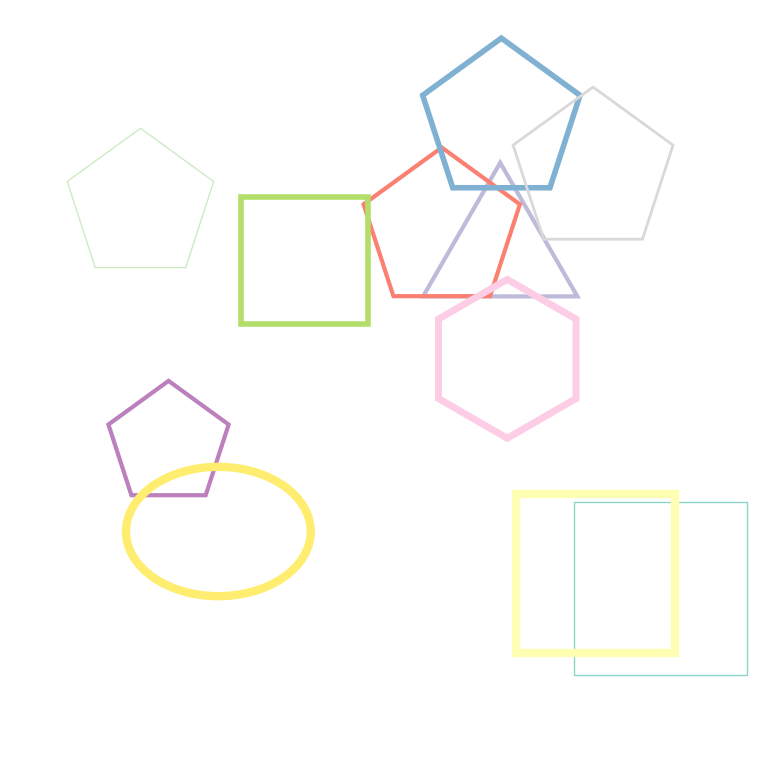[{"shape": "square", "thickness": 0.5, "radius": 0.56, "center": [0.858, 0.235]}, {"shape": "square", "thickness": 3, "radius": 0.52, "center": [0.773, 0.256]}, {"shape": "triangle", "thickness": 1.5, "radius": 0.58, "center": [0.65, 0.673]}, {"shape": "pentagon", "thickness": 1.5, "radius": 0.53, "center": [0.574, 0.702]}, {"shape": "pentagon", "thickness": 2, "radius": 0.54, "center": [0.651, 0.843]}, {"shape": "square", "thickness": 2, "radius": 0.41, "center": [0.395, 0.662]}, {"shape": "hexagon", "thickness": 2.5, "radius": 0.52, "center": [0.659, 0.534]}, {"shape": "pentagon", "thickness": 1, "radius": 0.55, "center": [0.77, 0.778]}, {"shape": "pentagon", "thickness": 1.5, "radius": 0.41, "center": [0.219, 0.423]}, {"shape": "pentagon", "thickness": 0.5, "radius": 0.5, "center": [0.182, 0.733]}, {"shape": "oval", "thickness": 3, "radius": 0.6, "center": [0.284, 0.31]}]